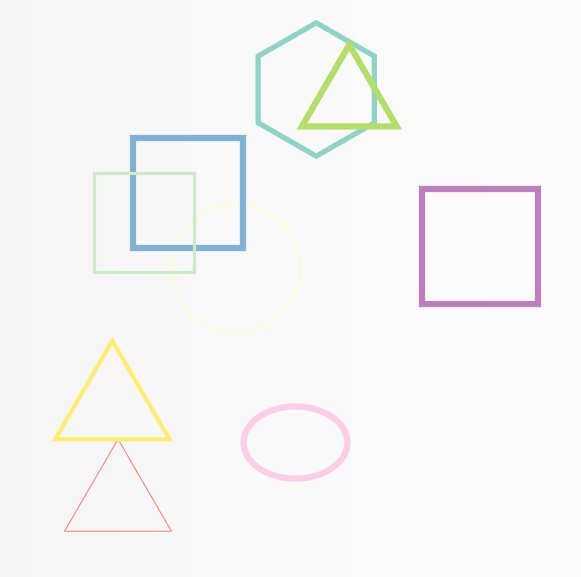[{"shape": "hexagon", "thickness": 2.5, "radius": 0.58, "center": [0.544, 0.844]}, {"shape": "circle", "thickness": 0.5, "radius": 0.56, "center": [0.405, 0.534]}, {"shape": "triangle", "thickness": 0.5, "radius": 0.53, "center": [0.203, 0.132]}, {"shape": "square", "thickness": 3, "radius": 0.47, "center": [0.324, 0.665]}, {"shape": "triangle", "thickness": 3, "radius": 0.47, "center": [0.601, 0.827]}, {"shape": "oval", "thickness": 3, "radius": 0.45, "center": [0.508, 0.233]}, {"shape": "square", "thickness": 3, "radius": 0.5, "center": [0.826, 0.572]}, {"shape": "square", "thickness": 1.5, "radius": 0.43, "center": [0.248, 0.614]}, {"shape": "triangle", "thickness": 2, "radius": 0.57, "center": [0.193, 0.295]}]